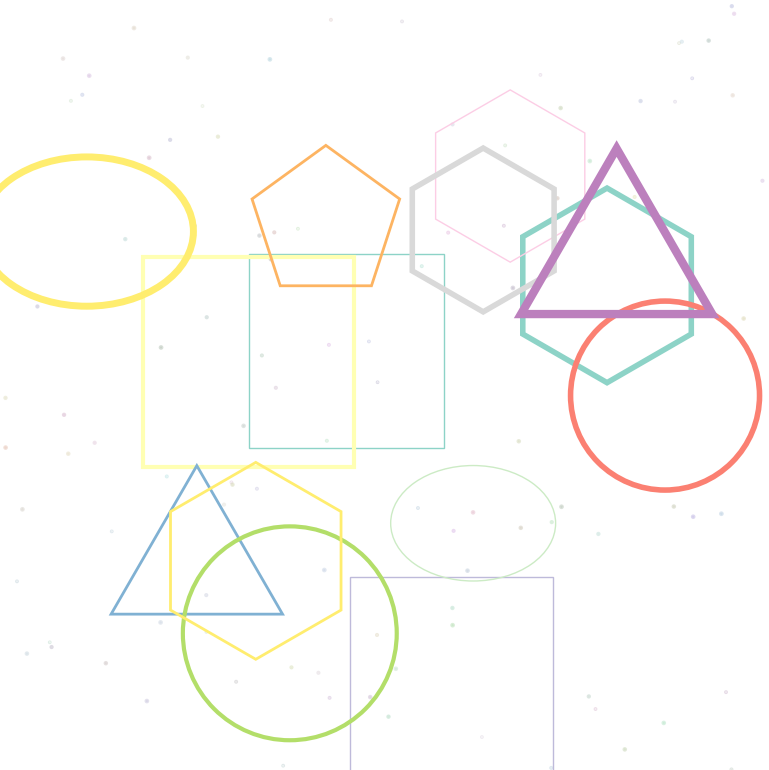[{"shape": "hexagon", "thickness": 2, "radius": 0.63, "center": [0.788, 0.629]}, {"shape": "square", "thickness": 0.5, "radius": 0.63, "center": [0.45, 0.545]}, {"shape": "square", "thickness": 1.5, "radius": 0.68, "center": [0.323, 0.53]}, {"shape": "square", "thickness": 0.5, "radius": 0.66, "center": [0.587, 0.118]}, {"shape": "circle", "thickness": 2, "radius": 0.61, "center": [0.864, 0.486]}, {"shape": "triangle", "thickness": 1, "radius": 0.64, "center": [0.256, 0.267]}, {"shape": "pentagon", "thickness": 1, "radius": 0.5, "center": [0.423, 0.71]}, {"shape": "circle", "thickness": 1.5, "radius": 0.69, "center": [0.376, 0.178]}, {"shape": "hexagon", "thickness": 0.5, "radius": 0.56, "center": [0.663, 0.771]}, {"shape": "hexagon", "thickness": 2, "radius": 0.53, "center": [0.628, 0.701]}, {"shape": "triangle", "thickness": 3, "radius": 0.72, "center": [0.801, 0.664]}, {"shape": "oval", "thickness": 0.5, "radius": 0.54, "center": [0.614, 0.32]}, {"shape": "hexagon", "thickness": 1, "radius": 0.64, "center": [0.332, 0.272]}, {"shape": "oval", "thickness": 2.5, "radius": 0.69, "center": [0.113, 0.699]}]